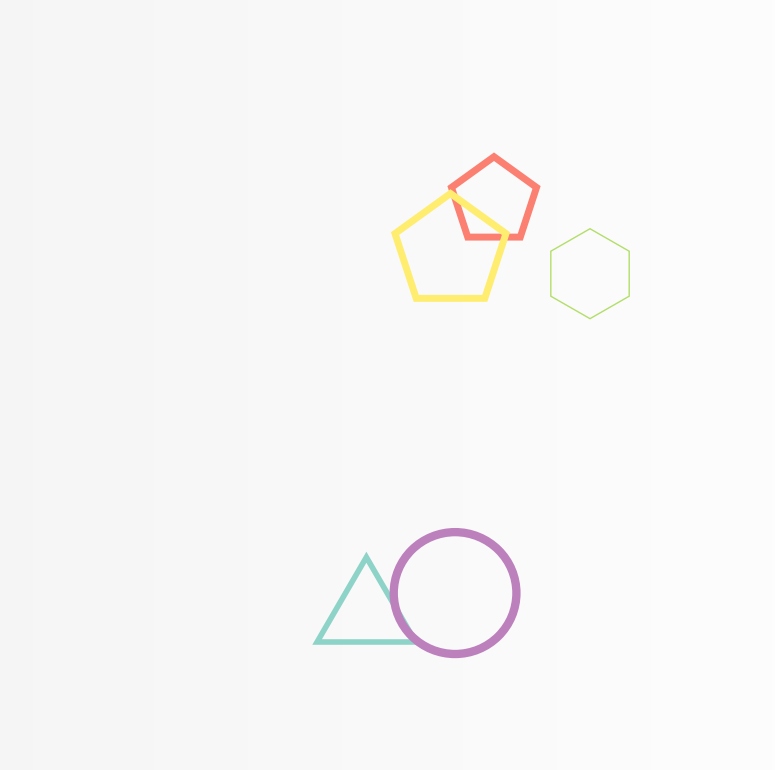[{"shape": "triangle", "thickness": 2, "radius": 0.37, "center": [0.473, 0.203]}, {"shape": "pentagon", "thickness": 2.5, "radius": 0.29, "center": [0.637, 0.739]}, {"shape": "hexagon", "thickness": 0.5, "radius": 0.29, "center": [0.761, 0.645]}, {"shape": "circle", "thickness": 3, "radius": 0.4, "center": [0.587, 0.23]}, {"shape": "pentagon", "thickness": 2.5, "radius": 0.38, "center": [0.581, 0.673]}]